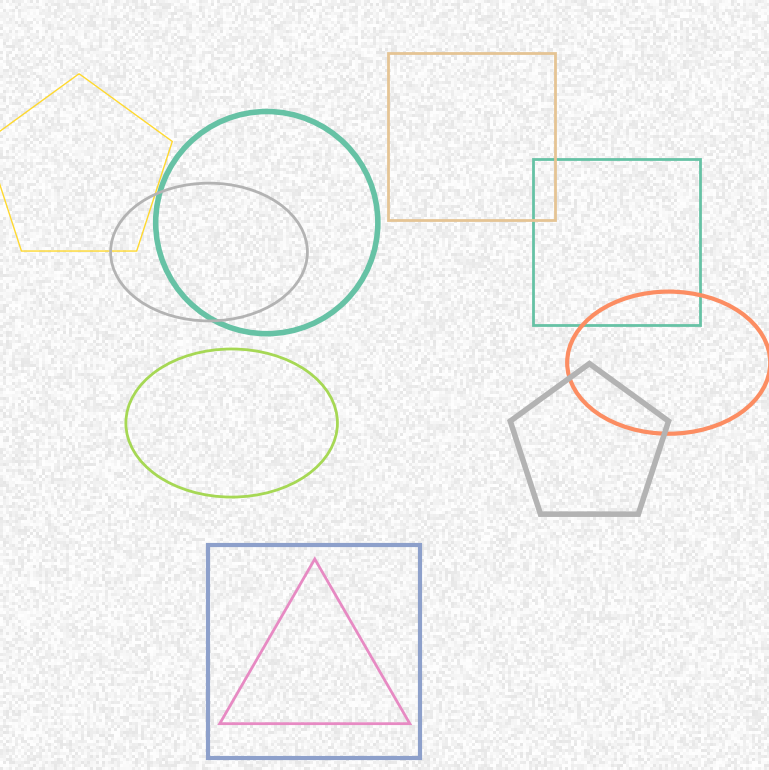[{"shape": "square", "thickness": 1, "radius": 0.54, "center": [0.8, 0.686]}, {"shape": "circle", "thickness": 2, "radius": 0.72, "center": [0.346, 0.711]}, {"shape": "oval", "thickness": 1.5, "radius": 0.66, "center": [0.868, 0.529]}, {"shape": "square", "thickness": 1.5, "radius": 0.69, "center": [0.408, 0.154]}, {"shape": "triangle", "thickness": 1, "radius": 0.71, "center": [0.409, 0.131]}, {"shape": "oval", "thickness": 1, "radius": 0.69, "center": [0.301, 0.451]}, {"shape": "pentagon", "thickness": 0.5, "radius": 0.64, "center": [0.103, 0.777]}, {"shape": "square", "thickness": 1, "radius": 0.54, "center": [0.613, 0.823]}, {"shape": "pentagon", "thickness": 2, "radius": 0.54, "center": [0.765, 0.42]}, {"shape": "oval", "thickness": 1, "radius": 0.64, "center": [0.271, 0.673]}]